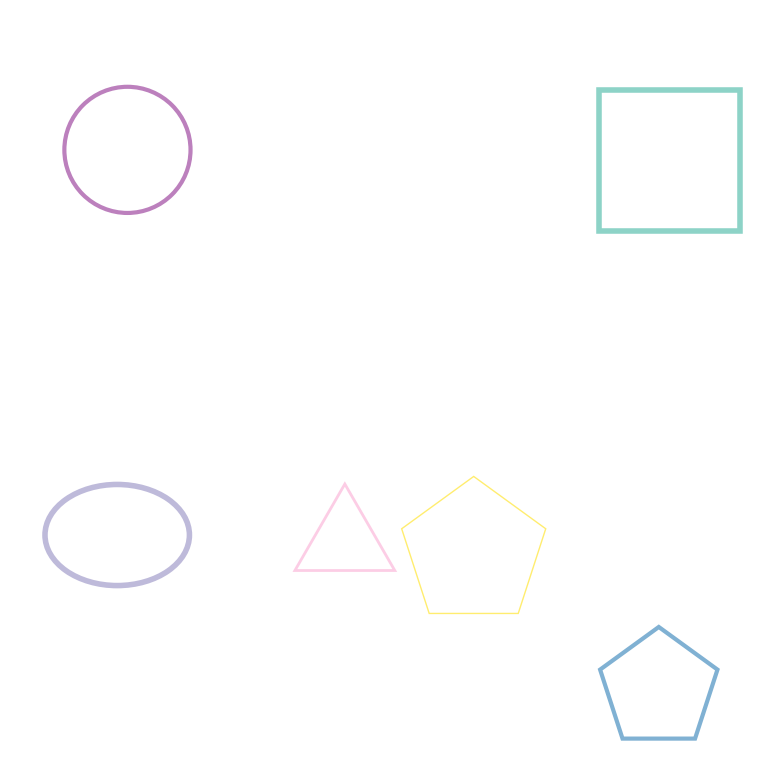[{"shape": "square", "thickness": 2, "radius": 0.46, "center": [0.869, 0.792]}, {"shape": "oval", "thickness": 2, "radius": 0.47, "center": [0.152, 0.305]}, {"shape": "pentagon", "thickness": 1.5, "radius": 0.4, "center": [0.856, 0.106]}, {"shape": "triangle", "thickness": 1, "radius": 0.37, "center": [0.448, 0.297]}, {"shape": "circle", "thickness": 1.5, "radius": 0.41, "center": [0.166, 0.805]}, {"shape": "pentagon", "thickness": 0.5, "radius": 0.49, "center": [0.615, 0.283]}]